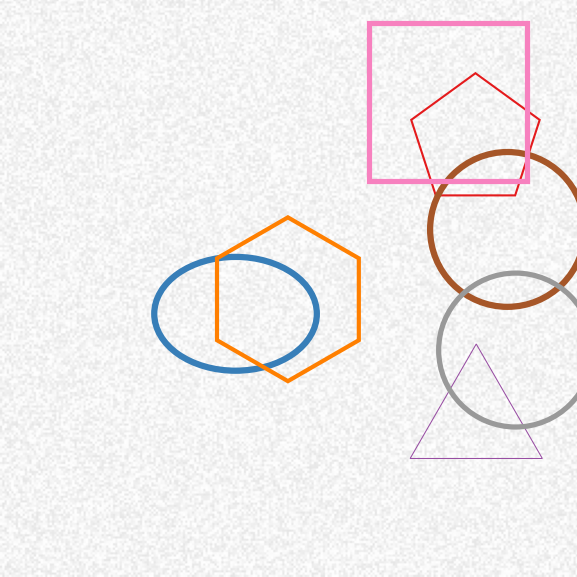[{"shape": "pentagon", "thickness": 1, "radius": 0.58, "center": [0.823, 0.755]}, {"shape": "oval", "thickness": 3, "radius": 0.7, "center": [0.408, 0.456]}, {"shape": "triangle", "thickness": 0.5, "radius": 0.66, "center": [0.825, 0.271]}, {"shape": "hexagon", "thickness": 2, "radius": 0.71, "center": [0.499, 0.481]}, {"shape": "circle", "thickness": 3, "radius": 0.67, "center": [0.879, 0.602]}, {"shape": "square", "thickness": 2.5, "radius": 0.68, "center": [0.775, 0.823]}, {"shape": "circle", "thickness": 2.5, "radius": 0.67, "center": [0.893, 0.393]}]